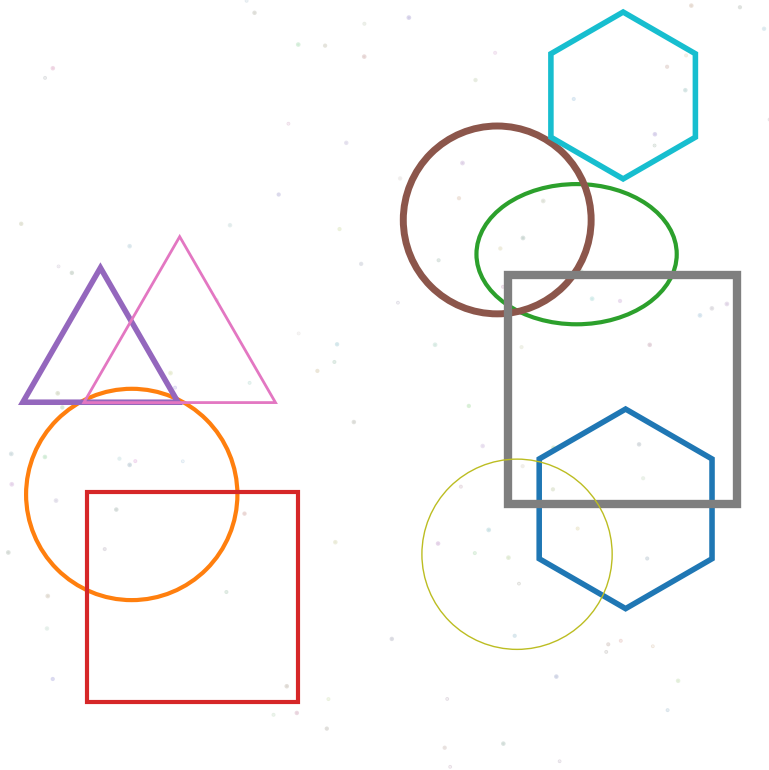[{"shape": "hexagon", "thickness": 2, "radius": 0.65, "center": [0.812, 0.339]}, {"shape": "circle", "thickness": 1.5, "radius": 0.69, "center": [0.171, 0.358]}, {"shape": "oval", "thickness": 1.5, "radius": 0.65, "center": [0.749, 0.67]}, {"shape": "square", "thickness": 1.5, "radius": 0.68, "center": [0.25, 0.225]}, {"shape": "triangle", "thickness": 2, "radius": 0.58, "center": [0.13, 0.536]}, {"shape": "circle", "thickness": 2.5, "radius": 0.61, "center": [0.646, 0.714]}, {"shape": "triangle", "thickness": 1, "radius": 0.72, "center": [0.233, 0.549]}, {"shape": "square", "thickness": 3, "radius": 0.74, "center": [0.808, 0.494]}, {"shape": "circle", "thickness": 0.5, "radius": 0.62, "center": [0.671, 0.28]}, {"shape": "hexagon", "thickness": 2, "radius": 0.54, "center": [0.809, 0.876]}]